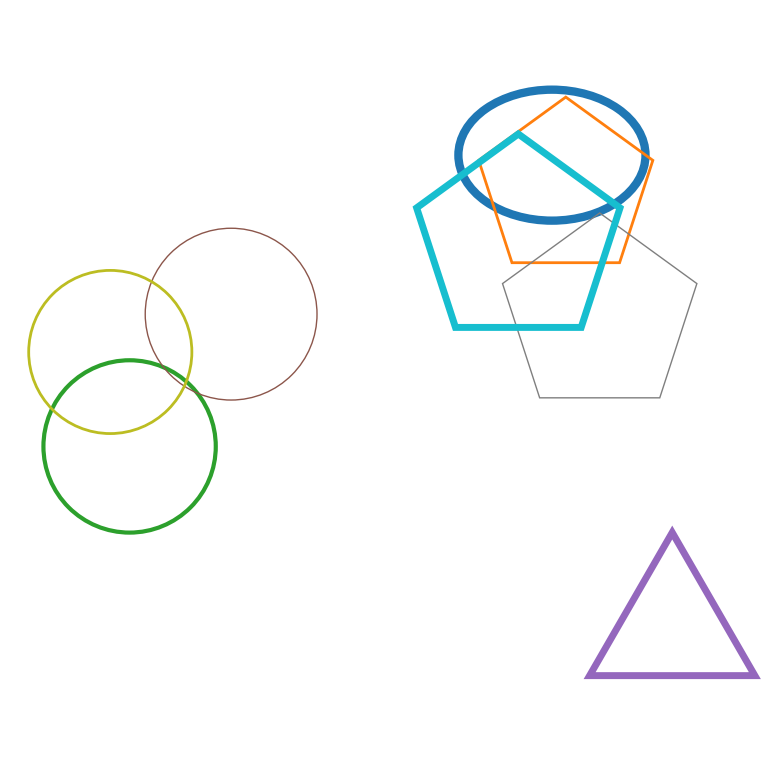[{"shape": "oval", "thickness": 3, "radius": 0.61, "center": [0.717, 0.798]}, {"shape": "pentagon", "thickness": 1, "radius": 0.59, "center": [0.735, 0.755]}, {"shape": "circle", "thickness": 1.5, "radius": 0.56, "center": [0.168, 0.42]}, {"shape": "triangle", "thickness": 2.5, "radius": 0.62, "center": [0.873, 0.185]}, {"shape": "circle", "thickness": 0.5, "radius": 0.56, "center": [0.3, 0.592]}, {"shape": "pentagon", "thickness": 0.5, "radius": 0.66, "center": [0.779, 0.591]}, {"shape": "circle", "thickness": 1, "radius": 0.53, "center": [0.143, 0.543]}, {"shape": "pentagon", "thickness": 2.5, "radius": 0.69, "center": [0.673, 0.687]}]